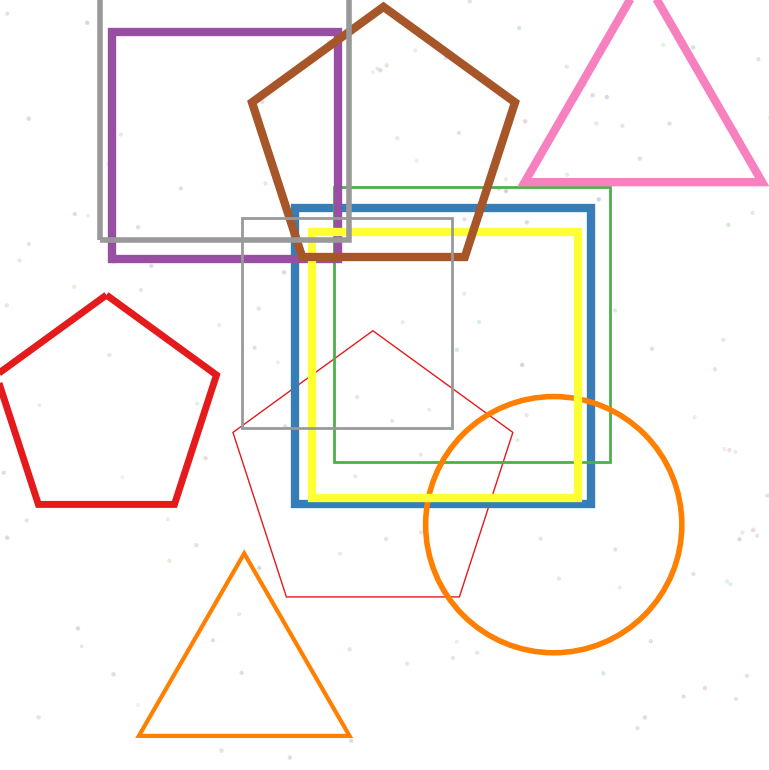[{"shape": "pentagon", "thickness": 0.5, "radius": 0.96, "center": [0.484, 0.379]}, {"shape": "pentagon", "thickness": 2.5, "radius": 0.75, "center": [0.138, 0.467]}, {"shape": "square", "thickness": 3, "radius": 0.96, "center": [0.575, 0.538]}, {"shape": "square", "thickness": 1, "radius": 0.89, "center": [0.613, 0.579]}, {"shape": "square", "thickness": 3, "radius": 0.74, "center": [0.292, 0.811]}, {"shape": "triangle", "thickness": 1.5, "radius": 0.79, "center": [0.317, 0.123]}, {"shape": "circle", "thickness": 2, "radius": 0.83, "center": [0.719, 0.319]}, {"shape": "square", "thickness": 3, "radius": 0.86, "center": [0.578, 0.526]}, {"shape": "pentagon", "thickness": 3, "radius": 0.9, "center": [0.498, 0.812]}, {"shape": "triangle", "thickness": 3, "radius": 0.89, "center": [0.836, 0.852]}, {"shape": "square", "thickness": 1, "radius": 0.68, "center": [0.45, 0.58]}, {"shape": "square", "thickness": 2, "radius": 0.81, "center": [0.291, 0.85]}]